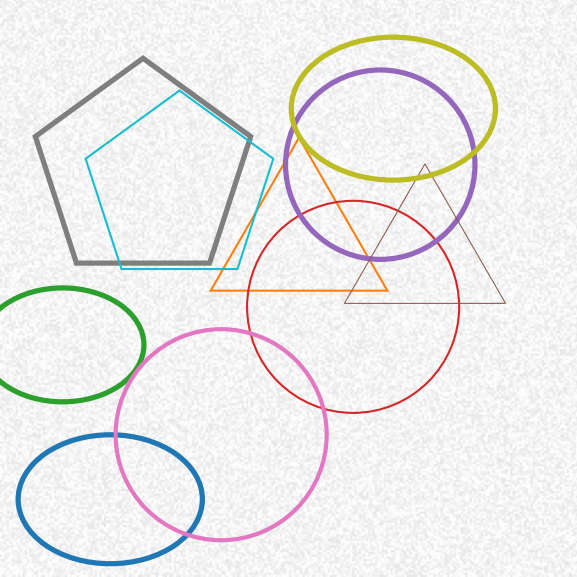[{"shape": "oval", "thickness": 2.5, "radius": 0.8, "center": [0.191, 0.135]}, {"shape": "triangle", "thickness": 1, "radius": 0.88, "center": [0.518, 0.584]}, {"shape": "oval", "thickness": 2.5, "radius": 0.7, "center": [0.108, 0.402]}, {"shape": "circle", "thickness": 1, "radius": 0.92, "center": [0.611, 0.468]}, {"shape": "circle", "thickness": 2.5, "radius": 0.82, "center": [0.658, 0.714]}, {"shape": "triangle", "thickness": 0.5, "radius": 0.81, "center": [0.736, 0.554]}, {"shape": "circle", "thickness": 2, "radius": 0.91, "center": [0.383, 0.246]}, {"shape": "pentagon", "thickness": 2.5, "radius": 0.98, "center": [0.248, 0.702]}, {"shape": "oval", "thickness": 2.5, "radius": 0.88, "center": [0.681, 0.811]}, {"shape": "pentagon", "thickness": 1, "radius": 0.85, "center": [0.311, 0.671]}]